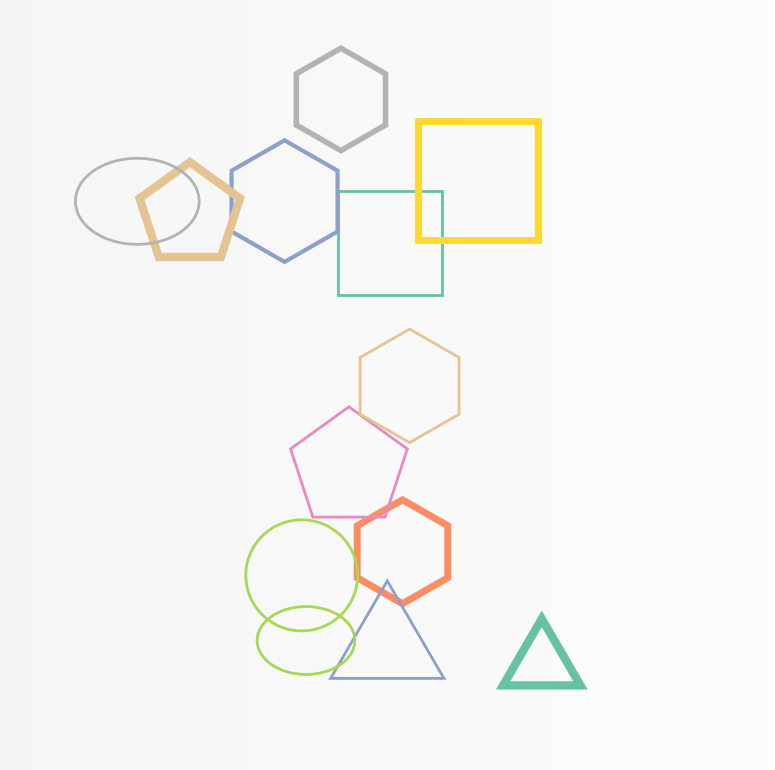[{"shape": "triangle", "thickness": 3, "radius": 0.29, "center": [0.699, 0.139]}, {"shape": "square", "thickness": 1, "radius": 0.34, "center": [0.503, 0.685]}, {"shape": "hexagon", "thickness": 2.5, "radius": 0.34, "center": [0.519, 0.283]}, {"shape": "triangle", "thickness": 1, "radius": 0.42, "center": [0.5, 0.161]}, {"shape": "hexagon", "thickness": 1.5, "radius": 0.39, "center": [0.367, 0.739]}, {"shape": "pentagon", "thickness": 1, "radius": 0.4, "center": [0.45, 0.393]}, {"shape": "circle", "thickness": 1, "radius": 0.36, "center": [0.389, 0.253]}, {"shape": "oval", "thickness": 1, "radius": 0.32, "center": [0.395, 0.168]}, {"shape": "square", "thickness": 2.5, "radius": 0.39, "center": [0.617, 0.765]}, {"shape": "hexagon", "thickness": 1, "radius": 0.37, "center": [0.529, 0.499]}, {"shape": "pentagon", "thickness": 3, "radius": 0.34, "center": [0.245, 0.721]}, {"shape": "hexagon", "thickness": 2, "radius": 0.33, "center": [0.44, 0.871]}, {"shape": "oval", "thickness": 1, "radius": 0.4, "center": [0.177, 0.739]}]